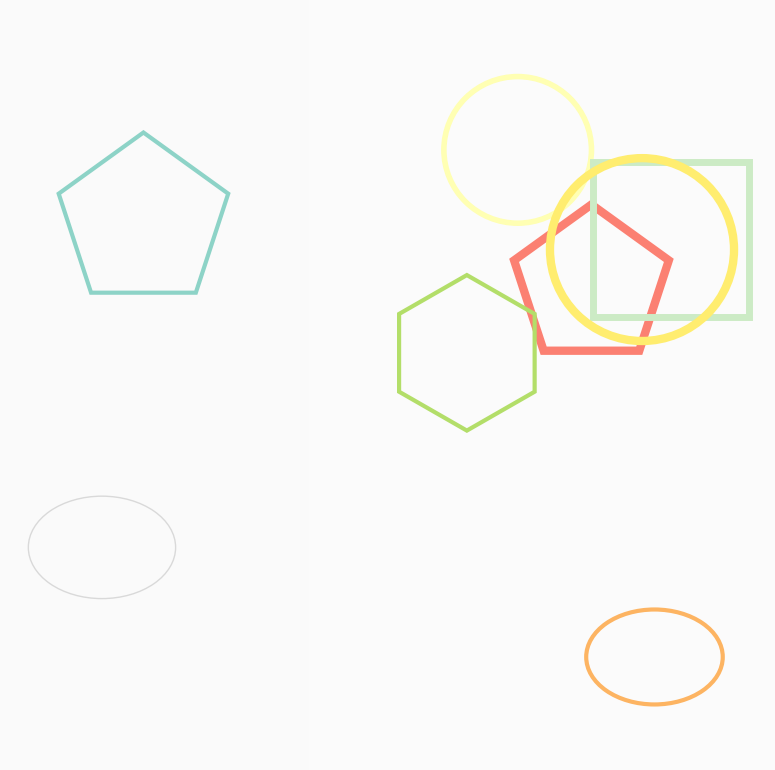[{"shape": "pentagon", "thickness": 1.5, "radius": 0.57, "center": [0.185, 0.713]}, {"shape": "circle", "thickness": 2, "radius": 0.48, "center": [0.668, 0.805]}, {"shape": "pentagon", "thickness": 3, "radius": 0.52, "center": [0.763, 0.629]}, {"shape": "oval", "thickness": 1.5, "radius": 0.44, "center": [0.844, 0.147]}, {"shape": "hexagon", "thickness": 1.5, "radius": 0.5, "center": [0.602, 0.542]}, {"shape": "oval", "thickness": 0.5, "radius": 0.48, "center": [0.132, 0.289]}, {"shape": "square", "thickness": 2.5, "radius": 0.5, "center": [0.866, 0.69]}, {"shape": "circle", "thickness": 3, "radius": 0.59, "center": [0.828, 0.676]}]